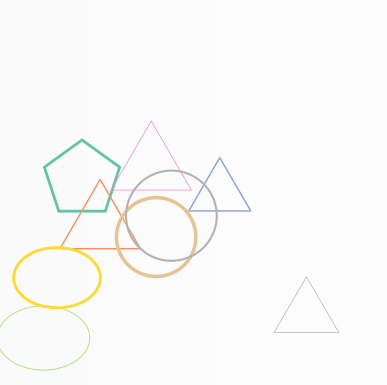[{"shape": "pentagon", "thickness": 2, "radius": 0.51, "center": [0.212, 0.534]}, {"shape": "triangle", "thickness": 1, "radius": 0.6, "center": [0.259, 0.414]}, {"shape": "triangle", "thickness": 1, "radius": 0.46, "center": [0.567, 0.498]}, {"shape": "triangle", "thickness": 0.5, "radius": 0.6, "center": [0.39, 0.566]}, {"shape": "oval", "thickness": 0.5, "radius": 0.6, "center": [0.112, 0.122]}, {"shape": "oval", "thickness": 2, "radius": 0.56, "center": [0.147, 0.279]}, {"shape": "circle", "thickness": 2.5, "radius": 0.51, "center": [0.403, 0.384]}, {"shape": "circle", "thickness": 1.5, "radius": 0.59, "center": [0.442, 0.44]}, {"shape": "triangle", "thickness": 0.5, "radius": 0.48, "center": [0.791, 0.185]}]